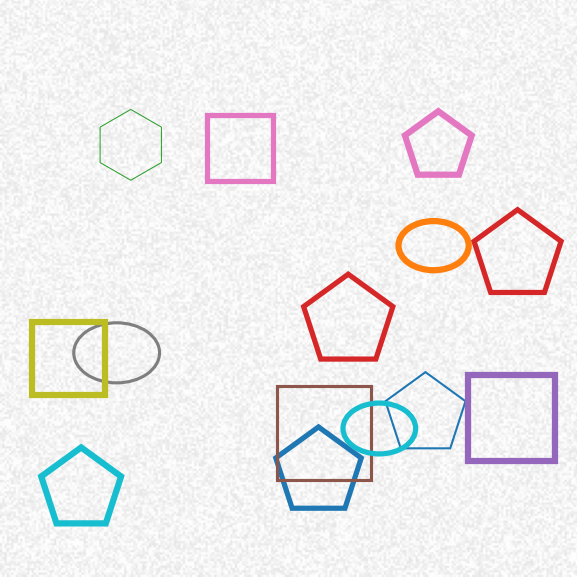[{"shape": "pentagon", "thickness": 1, "radius": 0.36, "center": [0.737, 0.282]}, {"shape": "pentagon", "thickness": 2.5, "radius": 0.39, "center": [0.552, 0.182]}, {"shape": "oval", "thickness": 3, "radius": 0.3, "center": [0.751, 0.574]}, {"shape": "hexagon", "thickness": 0.5, "radius": 0.31, "center": [0.226, 0.748]}, {"shape": "pentagon", "thickness": 2.5, "radius": 0.4, "center": [0.896, 0.557]}, {"shape": "pentagon", "thickness": 2.5, "radius": 0.41, "center": [0.603, 0.443]}, {"shape": "square", "thickness": 3, "radius": 0.37, "center": [0.886, 0.275]}, {"shape": "square", "thickness": 1.5, "radius": 0.41, "center": [0.561, 0.249]}, {"shape": "pentagon", "thickness": 3, "radius": 0.3, "center": [0.759, 0.746]}, {"shape": "square", "thickness": 2.5, "radius": 0.29, "center": [0.415, 0.742]}, {"shape": "oval", "thickness": 1.5, "radius": 0.37, "center": [0.202, 0.388]}, {"shape": "square", "thickness": 3, "radius": 0.32, "center": [0.119, 0.379]}, {"shape": "oval", "thickness": 2.5, "radius": 0.31, "center": [0.657, 0.257]}, {"shape": "pentagon", "thickness": 3, "radius": 0.36, "center": [0.141, 0.152]}]